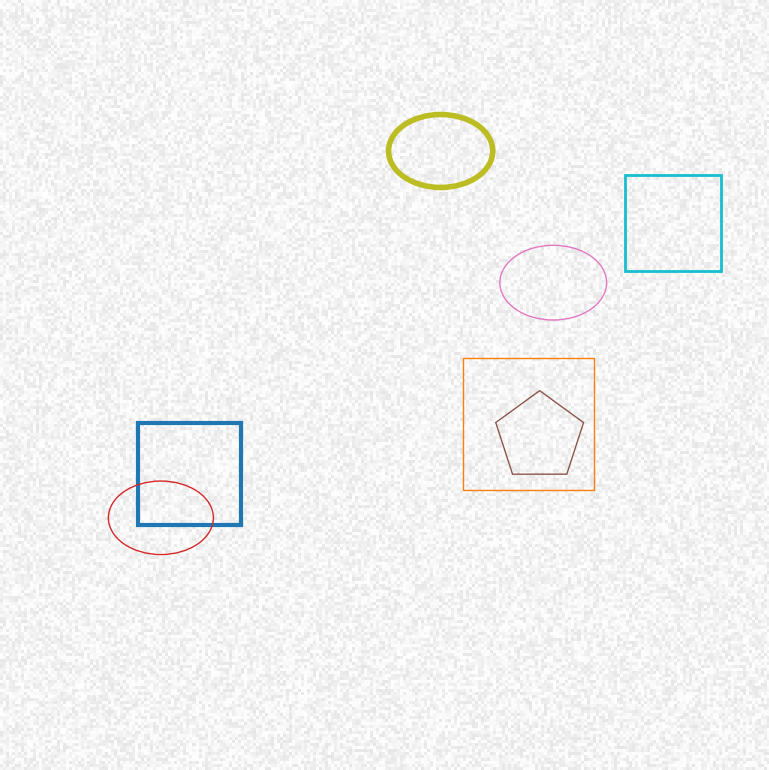[{"shape": "square", "thickness": 1.5, "radius": 0.33, "center": [0.246, 0.385]}, {"shape": "square", "thickness": 0.5, "radius": 0.43, "center": [0.686, 0.45]}, {"shape": "oval", "thickness": 0.5, "radius": 0.34, "center": [0.209, 0.328]}, {"shape": "pentagon", "thickness": 0.5, "radius": 0.3, "center": [0.701, 0.433]}, {"shape": "oval", "thickness": 0.5, "radius": 0.35, "center": [0.719, 0.633]}, {"shape": "oval", "thickness": 2, "radius": 0.34, "center": [0.572, 0.804]}, {"shape": "square", "thickness": 1, "radius": 0.31, "center": [0.874, 0.711]}]